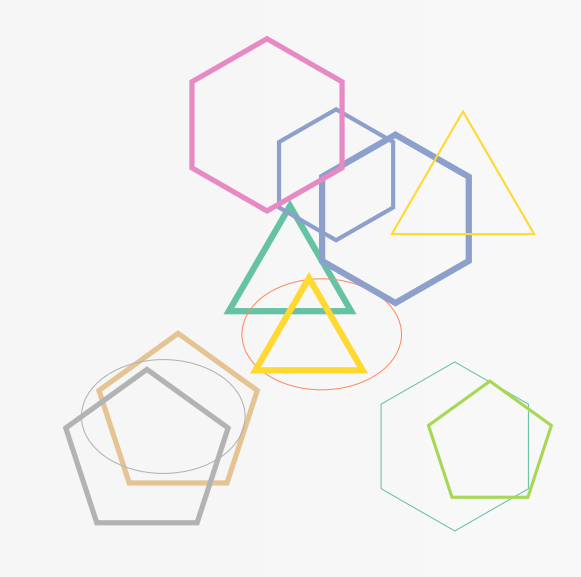[{"shape": "hexagon", "thickness": 0.5, "radius": 0.73, "center": [0.782, 0.226]}, {"shape": "triangle", "thickness": 3, "radius": 0.61, "center": [0.499, 0.521]}, {"shape": "oval", "thickness": 0.5, "radius": 0.69, "center": [0.553, 0.42]}, {"shape": "hexagon", "thickness": 2, "radius": 0.57, "center": [0.578, 0.697]}, {"shape": "hexagon", "thickness": 3, "radius": 0.73, "center": [0.68, 0.62]}, {"shape": "hexagon", "thickness": 2.5, "radius": 0.75, "center": [0.459, 0.783]}, {"shape": "pentagon", "thickness": 1.5, "radius": 0.56, "center": [0.843, 0.228]}, {"shape": "triangle", "thickness": 3, "radius": 0.53, "center": [0.532, 0.411]}, {"shape": "triangle", "thickness": 1, "radius": 0.71, "center": [0.797, 0.665]}, {"shape": "pentagon", "thickness": 2.5, "radius": 0.72, "center": [0.306, 0.279]}, {"shape": "pentagon", "thickness": 2.5, "radius": 0.73, "center": [0.253, 0.213]}, {"shape": "oval", "thickness": 0.5, "radius": 0.7, "center": [0.281, 0.278]}]